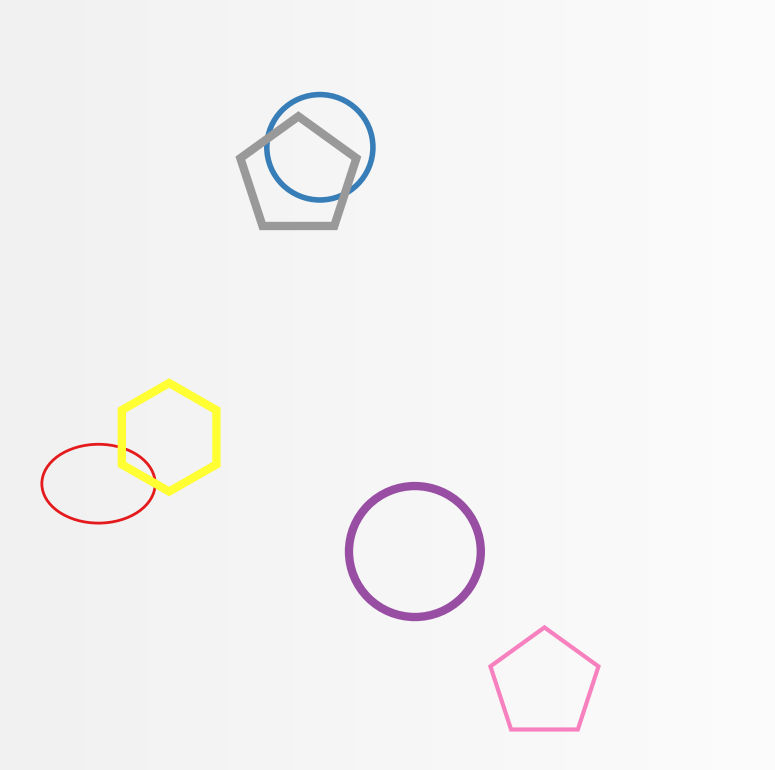[{"shape": "oval", "thickness": 1, "radius": 0.37, "center": [0.127, 0.372]}, {"shape": "circle", "thickness": 2, "radius": 0.34, "center": [0.413, 0.809]}, {"shape": "circle", "thickness": 3, "radius": 0.43, "center": [0.535, 0.284]}, {"shape": "hexagon", "thickness": 3, "radius": 0.35, "center": [0.218, 0.432]}, {"shape": "pentagon", "thickness": 1.5, "radius": 0.37, "center": [0.703, 0.112]}, {"shape": "pentagon", "thickness": 3, "radius": 0.39, "center": [0.385, 0.77]}]